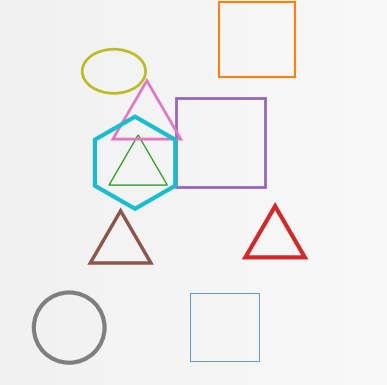[{"shape": "square", "thickness": 0.5, "radius": 0.44, "center": [0.579, 0.151]}, {"shape": "square", "thickness": 1.5, "radius": 0.49, "center": [0.663, 0.898]}, {"shape": "triangle", "thickness": 1, "radius": 0.43, "center": [0.357, 0.563]}, {"shape": "triangle", "thickness": 3, "radius": 0.44, "center": [0.71, 0.376]}, {"shape": "square", "thickness": 2, "radius": 0.58, "center": [0.569, 0.63]}, {"shape": "triangle", "thickness": 2.5, "radius": 0.45, "center": [0.311, 0.362]}, {"shape": "triangle", "thickness": 2, "radius": 0.51, "center": [0.379, 0.689]}, {"shape": "circle", "thickness": 3, "radius": 0.46, "center": [0.179, 0.149]}, {"shape": "oval", "thickness": 2, "radius": 0.41, "center": [0.294, 0.815]}, {"shape": "hexagon", "thickness": 3, "radius": 0.6, "center": [0.348, 0.577]}]